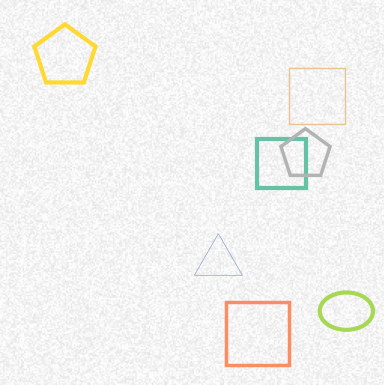[{"shape": "square", "thickness": 3, "radius": 0.32, "center": [0.731, 0.575]}, {"shape": "square", "thickness": 2.5, "radius": 0.41, "center": [0.668, 0.134]}, {"shape": "triangle", "thickness": 0.5, "radius": 0.36, "center": [0.567, 0.321]}, {"shape": "oval", "thickness": 3, "radius": 0.35, "center": [0.9, 0.192]}, {"shape": "pentagon", "thickness": 3, "radius": 0.42, "center": [0.169, 0.853]}, {"shape": "square", "thickness": 1, "radius": 0.36, "center": [0.824, 0.75]}, {"shape": "pentagon", "thickness": 2.5, "radius": 0.34, "center": [0.794, 0.599]}]